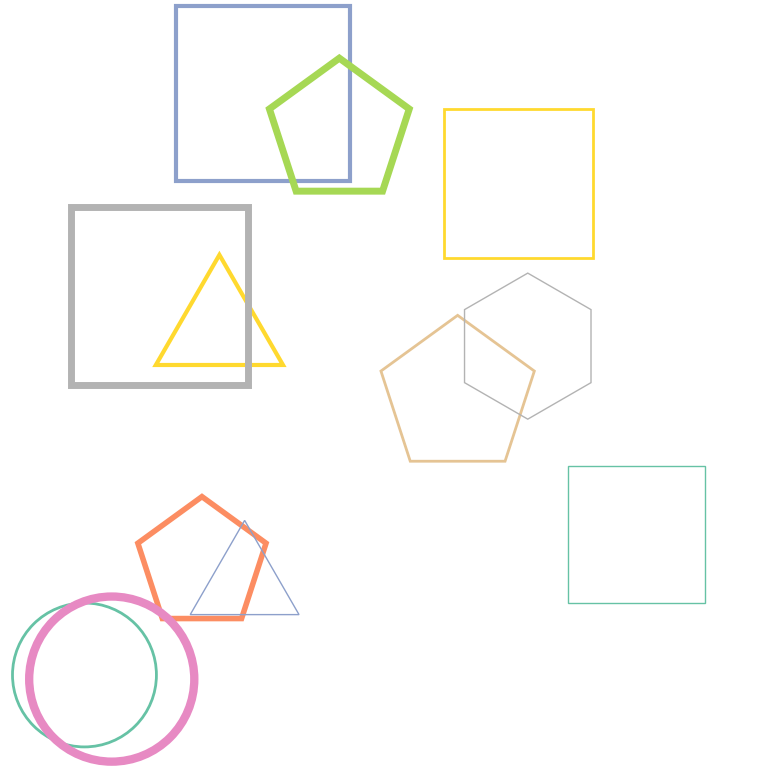[{"shape": "square", "thickness": 0.5, "radius": 0.44, "center": [0.827, 0.306]}, {"shape": "circle", "thickness": 1, "radius": 0.47, "center": [0.11, 0.123]}, {"shape": "pentagon", "thickness": 2, "radius": 0.44, "center": [0.262, 0.267]}, {"shape": "square", "thickness": 1.5, "radius": 0.57, "center": [0.342, 0.878]}, {"shape": "triangle", "thickness": 0.5, "radius": 0.41, "center": [0.318, 0.243]}, {"shape": "circle", "thickness": 3, "radius": 0.54, "center": [0.145, 0.118]}, {"shape": "pentagon", "thickness": 2.5, "radius": 0.48, "center": [0.441, 0.829]}, {"shape": "triangle", "thickness": 1.5, "radius": 0.48, "center": [0.285, 0.574]}, {"shape": "square", "thickness": 1, "radius": 0.48, "center": [0.673, 0.762]}, {"shape": "pentagon", "thickness": 1, "radius": 0.52, "center": [0.594, 0.486]}, {"shape": "square", "thickness": 2.5, "radius": 0.58, "center": [0.207, 0.616]}, {"shape": "hexagon", "thickness": 0.5, "radius": 0.47, "center": [0.685, 0.55]}]